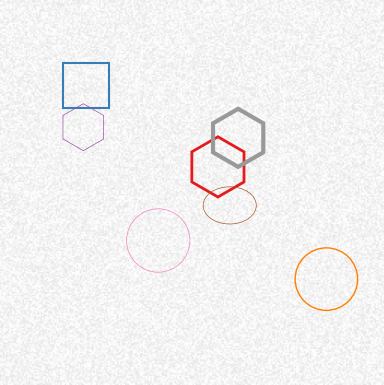[{"shape": "hexagon", "thickness": 2, "radius": 0.39, "center": [0.566, 0.567]}, {"shape": "square", "thickness": 1.5, "radius": 0.29, "center": [0.223, 0.777]}, {"shape": "hexagon", "thickness": 0.5, "radius": 0.31, "center": [0.216, 0.67]}, {"shape": "circle", "thickness": 1, "radius": 0.41, "center": [0.848, 0.275]}, {"shape": "oval", "thickness": 0.5, "radius": 0.34, "center": [0.597, 0.466]}, {"shape": "circle", "thickness": 0.5, "radius": 0.41, "center": [0.411, 0.375]}, {"shape": "hexagon", "thickness": 3, "radius": 0.38, "center": [0.619, 0.642]}]